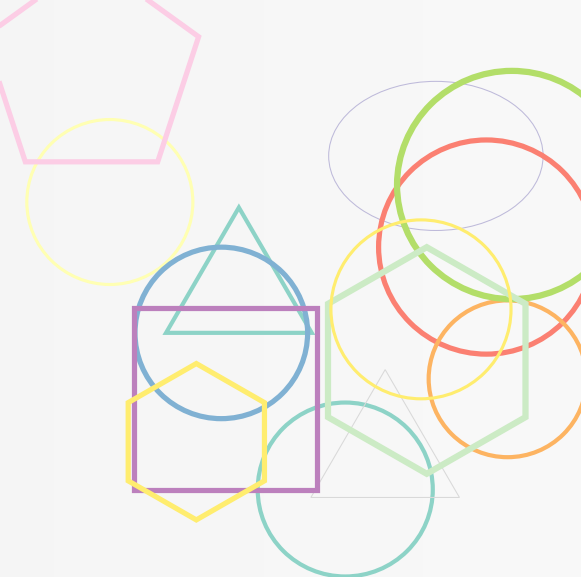[{"shape": "triangle", "thickness": 2, "radius": 0.72, "center": [0.411, 0.495]}, {"shape": "circle", "thickness": 2, "radius": 0.75, "center": [0.594, 0.151]}, {"shape": "circle", "thickness": 1.5, "radius": 0.71, "center": [0.189, 0.649]}, {"shape": "oval", "thickness": 0.5, "radius": 0.92, "center": [0.75, 0.729]}, {"shape": "circle", "thickness": 2.5, "radius": 0.93, "center": [0.837, 0.571]}, {"shape": "circle", "thickness": 2.5, "radius": 0.74, "center": [0.381, 0.423]}, {"shape": "circle", "thickness": 2, "radius": 0.68, "center": [0.873, 0.343]}, {"shape": "circle", "thickness": 3, "radius": 0.99, "center": [0.881, 0.679]}, {"shape": "pentagon", "thickness": 2.5, "radius": 0.97, "center": [0.157, 0.876]}, {"shape": "triangle", "thickness": 0.5, "radius": 0.74, "center": [0.663, 0.212]}, {"shape": "square", "thickness": 2.5, "radius": 0.79, "center": [0.388, 0.308]}, {"shape": "hexagon", "thickness": 3, "radius": 0.98, "center": [0.734, 0.375]}, {"shape": "circle", "thickness": 1.5, "radius": 0.77, "center": [0.724, 0.463]}, {"shape": "hexagon", "thickness": 2.5, "radius": 0.68, "center": [0.338, 0.234]}]